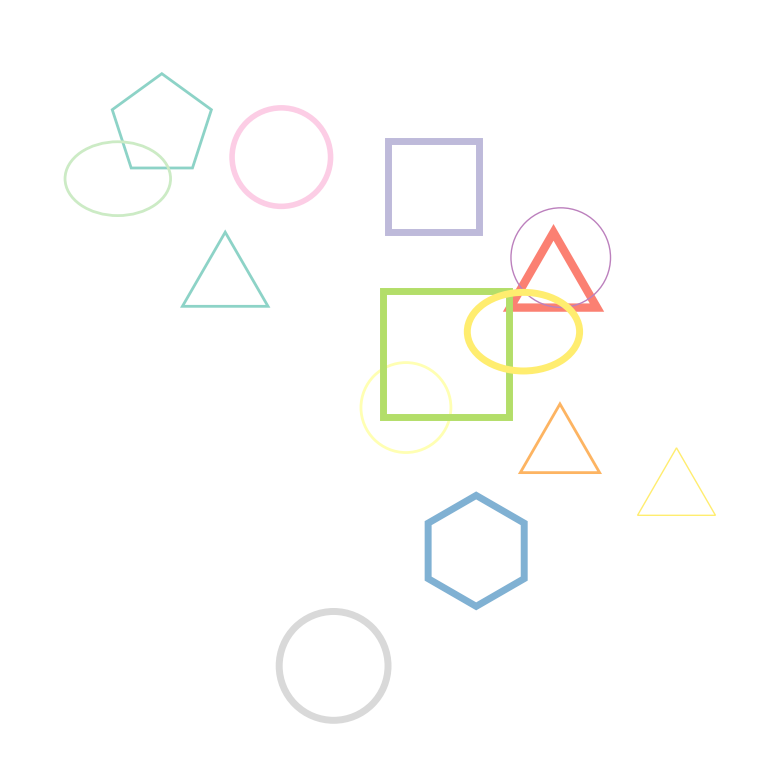[{"shape": "triangle", "thickness": 1, "radius": 0.32, "center": [0.292, 0.634]}, {"shape": "pentagon", "thickness": 1, "radius": 0.34, "center": [0.21, 0.837]}, {"shape": "circle", "thickness": 1, "radius": 0.29, "center": [0.527, 0.471]}, {"shape": "square", "thickness": 2.5, "radius": 0.3, "center": [0.563, 0.758]}, {"shape": "triangle", "thickness": 3, "radius": 0.33, "center": [0.719, 0.633]}, {"shape": "hexagon", "thickness": 2.5, "radius": 0.36, "center": [0.618, 0.285]}, {"shape": "triangle", "thickness": 1, "radius": 0.3, "center": [0.727, 0.416]}, {"shape": "square", "thickness": 2.5, "radius": 0.41, "center": [0.58, 0.54]}, {"shape": "circle", "thickness": 2, "radius": 0.32, "center": [0.365, 0.796]}, {"shape": "circle", "thickness": 2.5, "radius": 0.35, "center": [0.433, 0.135]}, {"shape": "circle", "thickness": 0.5, "radius": 0.32, "center": [0.728, 0.665]}, {"shape": "oval", "thickness": 1, "radius": 0.34, "center": [0.153, 0.768]}, {"shape": "oval", "thickness": 2.5, "radius": 0.36, "center": [0.68, 0.569]}, {"shape": "triangle", "thickness": 0.5, "radius": 0.29, "center": [0.879, 0.36]}]